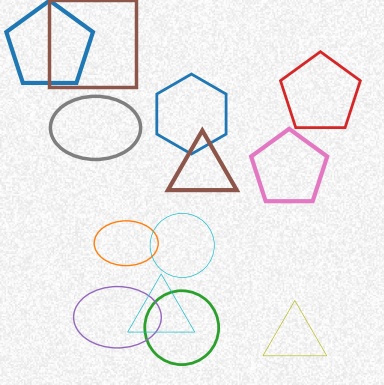[{"shape": "pentagon", "thickness": 3, "radius": 0.59, "center": [0.129, 0.88]}, {"shape": "hexagon", "thickness": 2, "radius": 0.52, "center": [0.497, 0.704]}, {"shape": "oval", "thickness": 1, "radius": 0.42, "center": [0.328, 0.368]}, {"shape": "circle", "thickness": 2, "radius": 0.48, "center": [0.472, 0.149]}, {"shape": "pentagon", "thickness": 2, "radius": 0.55, "center": [0.832, 0.757]}, {"shape": "oval", "thickness": 1, "radius": 0.57, "center": [0.305, 0.176]}, {"shape": "square", "thickness": 2.5, "radius": 0.57, "center": [0.241, 0.887]}, {"shape": "triangle", "thickness": 3, "radius": 0.52, "center": [0.526, 0.558]}, {"shape": "pentagon", "thickness": 3, "radius": 0.52, "center": [0.751, 0.561]}, {"shape": "oval", "thickness": 2.5, "radius": 0.59, "center": [0.248, 0.668]}, {"shape": "triangle", "thickness": 0.5, "radius": 0.48, "center": [0.766, 0.124]}, {"shape": "circle", "thickness": 0.5, "radius": 0.42, "center": [0.473, 0.363]}, {"shape": "triangle", "thickness": 0.5, "radius": 0.5, "center": [0.419, 0.188]}]